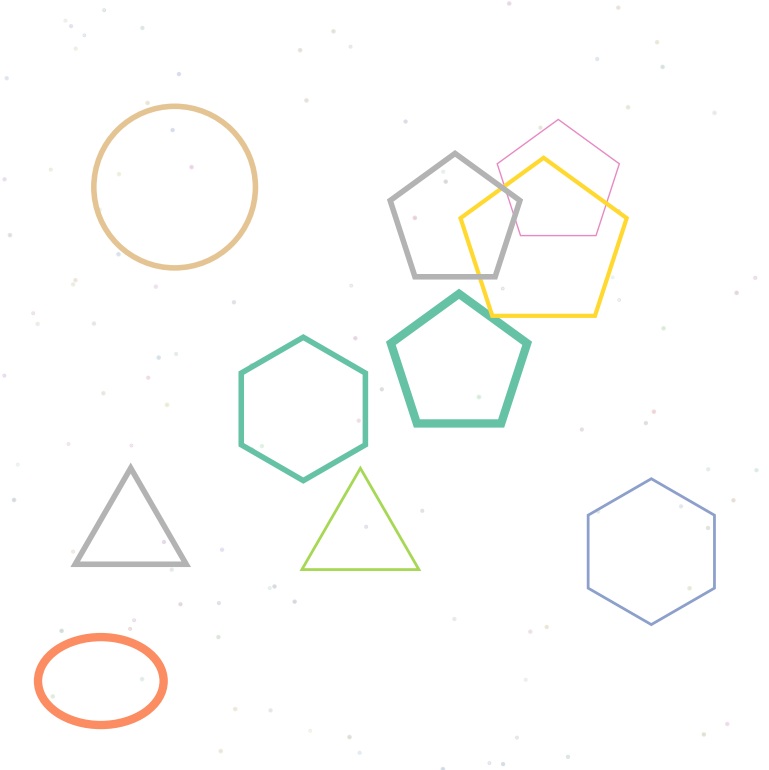[{"shape": "hexagon", "thickness": 2, "radius": 0.47, "center": [0.394, 0.469]}, {"shape": "pentagon", "thickness": 3, "radius": 0.47, "center": [0.596, 0.525]}, {"shape": "oval", "thickness": 3, "radius": 0.41, "center": [0.131, 0.116]}, {"shape": "hexagon", "thickness": 1, "radius": 0.47, "center": [0.846, 0.284]}, {"shape": "pentagon", "thickness": 0.5, "radius": 0.42, "center": [0.725, 0.761]}, {"shape": "triangle", "thickness": 1, "radius": 0.44, "center": [0.468, 0.304]}, {"shape": "pentagon", "thickness": 1.5, "radius": 0.57, "center": [0.706, 0.682]}, {"shape": "circle", "thickness": 2, "radius": 0.52, "center": [0.227, 0.757]}, {"shape": "pentagon", "thickness": 2, "radius": 0.44, "center": [0.591, 0.712]}, {"shape": "triangle", "thickness": 2, "radius": 0.42, "center": [0.17, 0.309]}]